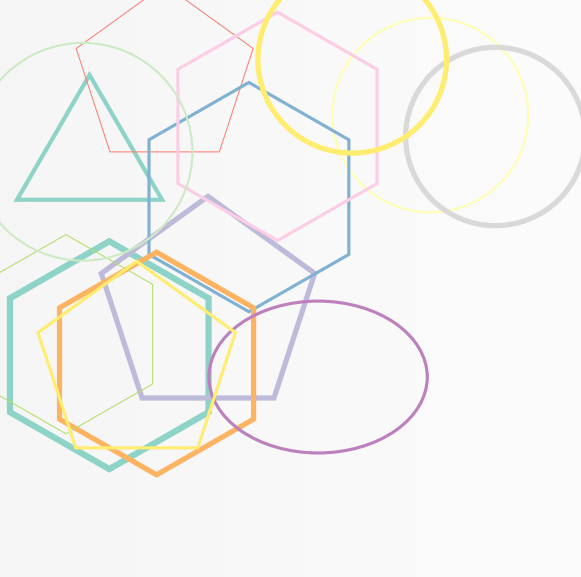[{"shape": "hexagon", "thickness": 3, "radius": 0.99, "center": [0.188, 0.384]}, {"shape": "triangle", "thickness": 2, "radius": 0.72, "center": [0.154, 0.725]}, {"shape": "circle", "thickness": 1, "radius": 0.84, "center": [0.74, 0.8]}, {"shape": "pentagon", "thickness": 2.5, "radius": 0.96, "center": [0.358, 0.466]}, {"shape": "pentagon", "thickness": 0.5, "radius": 0.8, "center": [0.283, 0.866]}, {"shape": "hexagon", "thickness": 1.5, "radius": 0.99, "center": [0.428, 0.658]}, {"shape": "hexagon", "thickness": 2.5, "radius": 0.96, "center": [0.269, 0.37]}, {"shape": "hexagon", "thickness": 0.5, "radius": 0.86, "center": [0.113, 0.42]}, {"shape": "hexagon", "thickness": 1.5, "radius": 0.99, "center": [0.477, 0.78]}, {"shape": "circle", "thickness": 2.5, "radius": 0.77, "center": [0.852, 0.763]}, {"shape": "oval", "thickness": 1.5, "radius": 0.94, "center": [0.547, 0.346]}, {"shape": "circle", "thickness": 1, "radius": 0.94, "center": [0.143, 0.736]}, {"shape": "pentagon", "thickness": 1.5, "radius": 0.89, "center": [0.235, 0.368]}, {"shape": "circle", "thickness": 2.5, "radius": 0.81, "center": [0.606, 0.896]}]